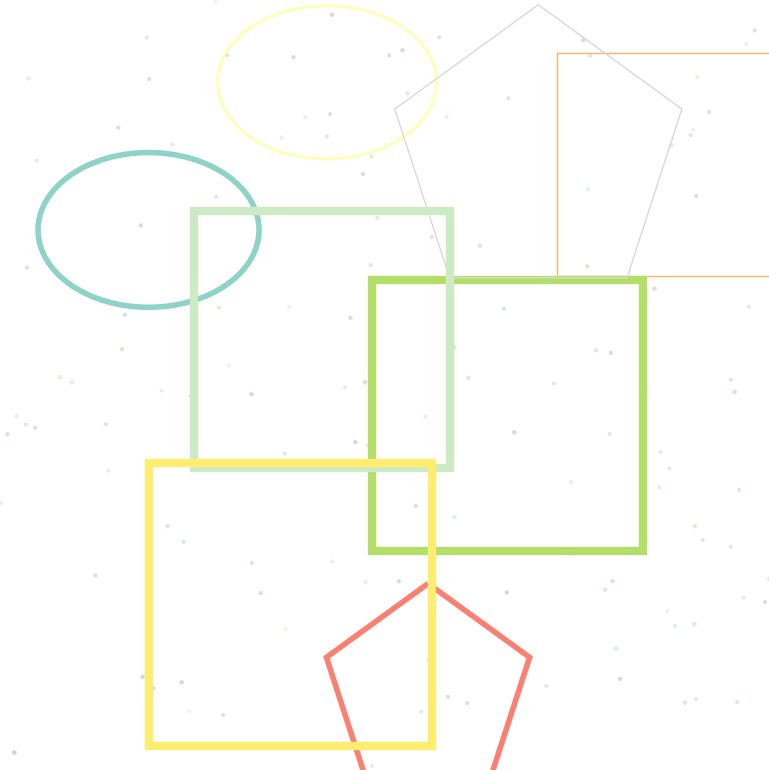[{"shape": "oval", "thickness": 2, "radius": 0.72, "center": [0.193, 0.701]}, {"shape": "oval", "thickness": 1, "radius": 0.71, "center": [0.425, 0.893]}, {"shape": "pentagon", "thickness": 2, "radius": 0.69, "center": [0.556, 0.103]}, {"shape": "square", "thickness": 0.5, "radius": 0.72, "center": [0.869, 0.786]}, {"shape": "square", "thickness": 3, "radius": 0.88, "center": [0.659, 0.461]}, {"shape": "pentagon", "thickness": 0.5, "radius": 0.98, "center": [0.699, 0.798]}, {"shape": "square", "thickness": 3, "radius": 0.83, "center": [0.418, 0.559]}, {"shape": "square", "thickness": 3, "radius": 0.92, "center": [0.377, 0.215]}]